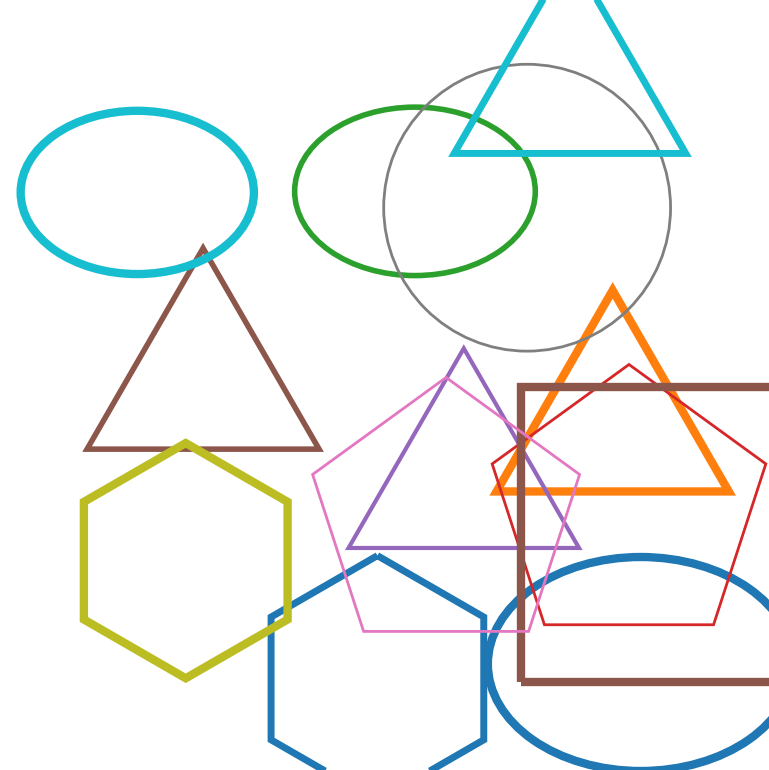[{"shape": "oval", "thickness": 3, "radius": 0.99, "center": [0.832, 0.138]}, {"shape": "hexagon", "thickness": 2.5, "radius": 0.8, "center": [0.49, 0.119]}, {"shape": "triangle", "thickness": 3, "radius": 0.87, "center": [0.796, 0.449]}, {"shape": "oval", "thickness": 2, "radius": 0.78, "center": [0.539, 0.751]}, {"shape": "pentagon", "thickness": 1, "radius": 0.93, "center": [0.817, 0.34]}, {"shape": "triangle", "thickness": 1.5, "radius": 0.86, "center": [0.602, 0.375]}, {"shape": "triangle", "thickness": 2, "radius": 0.87, "center": [0.264, 0.504]}, {"shape": "square", "thickness": 3, "radius": 0.96, "center": [0.868, 0.306]}, {"shape": "pentagon", "thickness": 1, "radius": 0.91, "center": [0.579, 0.327]}, {"shape": "circle", "thickness": 1, "radius": 0.93, "center": [0.685, 0.73]}, {"shape": "hexagon", "thickness": 3, "radius": 0.76, "center": [0.241, 0.272]}, {"shape": "triangle", "thickness": 2.5, "radius": 0.87, "center": [0.74, 0.888]}, {"shape": "oval", "thickness": 3, "radius": 0.76, "center": [0.178, 0.75]}]